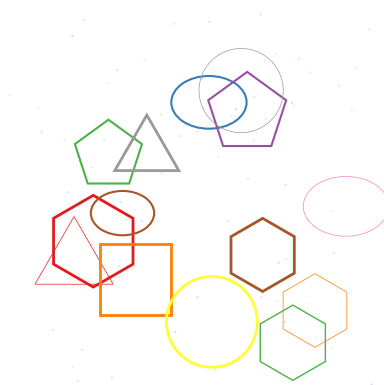[{"shape": "hexagon", "thickness": 2, "radius": 0.6, "center": [0.242, 0.373]}, {"shape": "triangle", "thickness": 0.5, "radius": 0.59, "center": [0.192, 0.32]}, {"shape": "oval", "thickness": 1.5, "radius": 0.49, "center": [0.543, 0.734]}, {"shape": "hexagon", "thickness": 1, "radius": 0.49, "center": [0.761, 0.11]}, {"shape": "pentagon", "thickness": 1.5, "radius": 0.46, "center": [0.282, 0.597]}, {"shape": "pentagon", "thickness": 1.5, "radius": 0.53, "center": [0.642, 0.707]}, {"shape": "square", "thickness": 2, "radius": 0.46, "center": [0.352, 0.273]}, {"shape": "hexagon", "thickness": 0.5, "radius": 0.48, "center": [0.818, 0.193]}, {"shape": "circle", "thickness": 2, "radius": 0.59, "center": [0.55, 0.164]}, {"shape": "hexagon", "thickness": 2, "radius": 0.47, "center": [0.682, 0.338]}, {"shape": "oval", "thickness": 1.5, "radius": 0.41, "center": [0.318, 0.446]}, {"shape": "oval", "thickness": 0.5, "radius": 0.55, "center": [0.899, 0.464]}, {"shape": "circle", "thickness": 0.5, "radius": 0.55, "center": [0.626, 0.765]}, {"shape": "triangle", "thickness": 2, "radius": 0.48, "center": [0.381, 0.605]}]